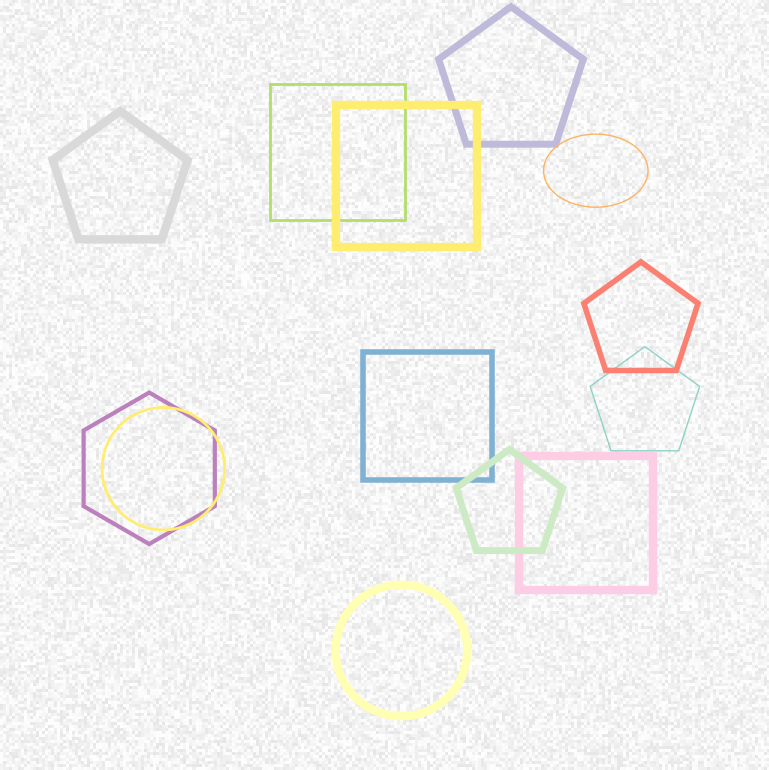[{"shape": "pentagon", "thickness": 0.5, "radius": 0.37, "center": [0.838, 0.475]}, {"shape": "circle", "thickness": 3, "radius": 0.43, "center": [0.521, 0.155]}, {"shape": "pentagon", "thickness": 2.5, "radius": 0.49, "center": [0.664, 0.893]}, {"shape": "pentagon", "thickness": 2, "radius": 0.39, "center": [0.832, 0.582]}, {"shape": "square", "thickness": 2, "radius": 0.42, "center": [0.555, 0.46]}, {"shape": "oval", "thickness": 0.5, "radius": 0.34, "center": [0.774, 0.778]}, {"shape": "square", "thickness": 1, "radius": 0.44, "center": [0.438, 0.803]}, {"shape": "square", "thickness": 3, "radius": 0.44, "center": [0.761, 0.321]}, {"shape": "pentagon", "thickness": 3, "radius": 0.46, "center": [0.156, 0.764]}, {"shape": "hexagon", "thickness": 1.5, "radius": 0.49, "center": [0.194, 0.392]}, {"shape": "pentagon", "thickness": 2.5, "radius": 0.36, "center": [0.662, 0.344]}, {"shape": "circle", "thickness": 1, "radius": 0.4, "center": [0.212, 0.391]}, {"shape": "square", "thickness": 3, "radius": 0.46, "center": [0.528, 0.772]}]